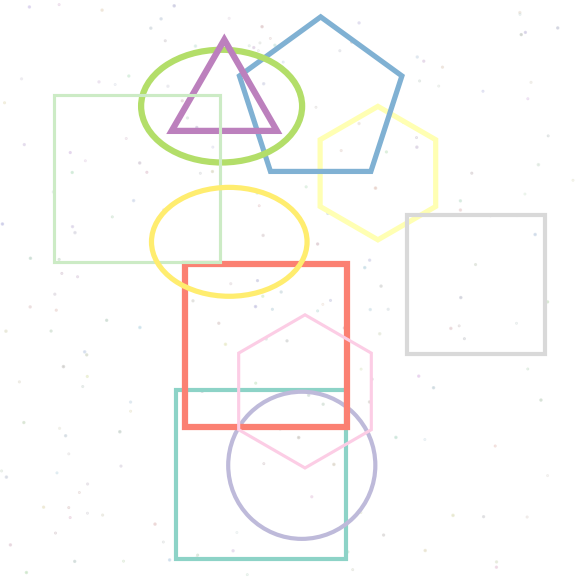[{"shape": "square", "thickness": 2, "radius": 0.73, "center": [0.452, 0.177]}, {"shape": "hexagon", "thickness": 2.5, "radius": 0.58, "center": [0.654, 0.699]}, {"shape": "circle", "thickness": 2, "radius": 0.64, "center": [0.523, 0.193]}, {"shape": "square", "thickness": 3, "radius": 0.7, "center": [0.46, 0.401]}, {"shape": "pentagon", "thickness": 2.5, "radius": 0.74, "center": [0.555, 0.822]}, {"shape": "oval", "thickness": 3, "radius": 0.7, "center": [0.384, 0.815]}, {"shape": "hexagon", "thickness": 1.5, "radius": 0.66, "center": [0.528, 0.321]}, {"shape": "square", "thickness": 2, "radius": 0.6, "center": [0.824, 0.507]}, {"shape": "triangle", "thickness": 3, "radius": 0.53, "center": [0.388, 0.825]}, {"shape": "square", "thickness": 1.5, "radius": 0.72, "center": [0.237, 0.69]}, {"shape": "oval", "thickness": 2.5, "radius": 0.67, "center": [0.397, 0.58]}]